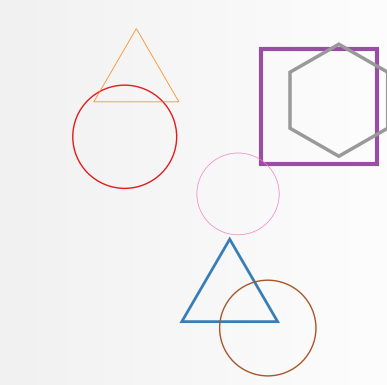[{"shape": "circle", "thickness": 1, "radius": 0.67, "center": [0.322, 0.645]}, {"shape": "triangle", "thickness": 2, "radius": 0.71, "center": [0.593, 0.236]}, {"shape": "square", "thickness": 3, "radius": 0.75, "center": [0.824, 0.724]}, {"shape": "triangle", "thickness": 0.5, "radius": 0.63, "center": [0.352, 0.799]}, {"shape": "circle", "thickness": 1, "radius": 0.62, "center": [0.691, 0.148]}, {"shape": "circle", "thickness": 0.5, "radius": 0.53, "center": [0.614, 0.496]}, {"shape": "hexagon", "thickness": 2.5, "radius": 0.73, "center": [0.874, 0.74]}]